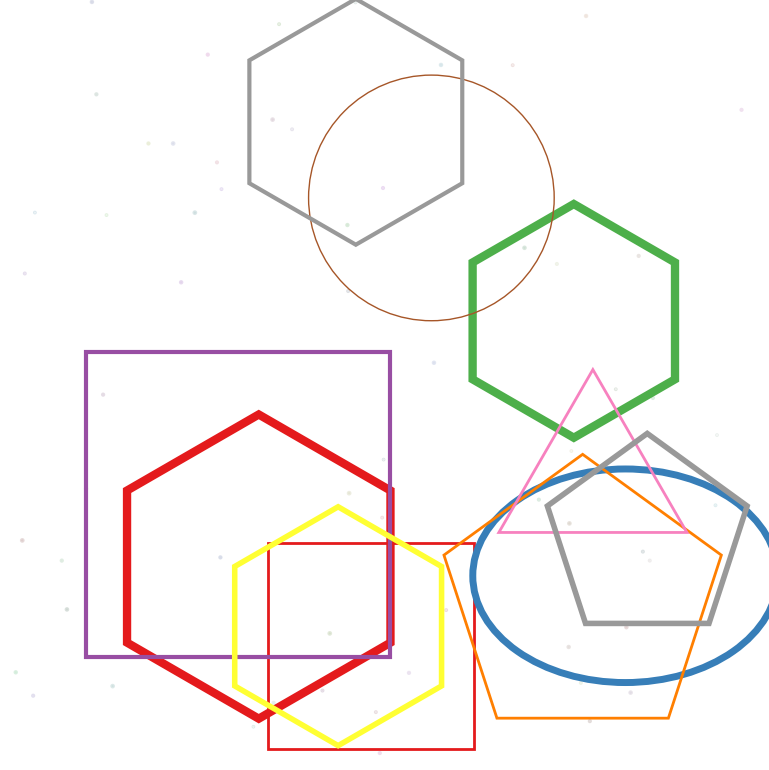[{"shape": "square", "thickness": 1, "radius": 0.67, "center": [0.482, 0.161]}, {"shape": "hexagon", "thickness": 3, "radius": 0.99, "center": [0.336, 0.264]}, {"shape": "oval", "thickness": 2.5, "radius": 0.99, "center": [0.812, 0.252]}, {"shape": "hexagon", "thickness": 3, "radius": 0.76, "center": [0.745, 0.583]}, {"shape": "square", "thickness": 1.5, "radius": 0.99, "center": [0.309, 0.345]}, {"shape": "pentagon", "thickness": 1, "radius": 0.95, "center": [0.757, 0.221]}, {"shape": "hexagon", "thickness": 2, "radius": 0.78, "center": [0.439, 0.187]}, {"shape": "circle", "thickness": 0.5, "radius": 0.8, "center": [0.56, 0.743]}, {"shape": "triangle", "thickness": 1, "radius": 0.71, "center": [0.77, 0.379]}, {"shape": "pentagon", "thickness": 2, "radius": 0.68, "center": [0.841, 0.301]}, {"shape": "hexagon", "thickness": 1.5, "radius": 0.8, "center": [0.462, 0.842]}]